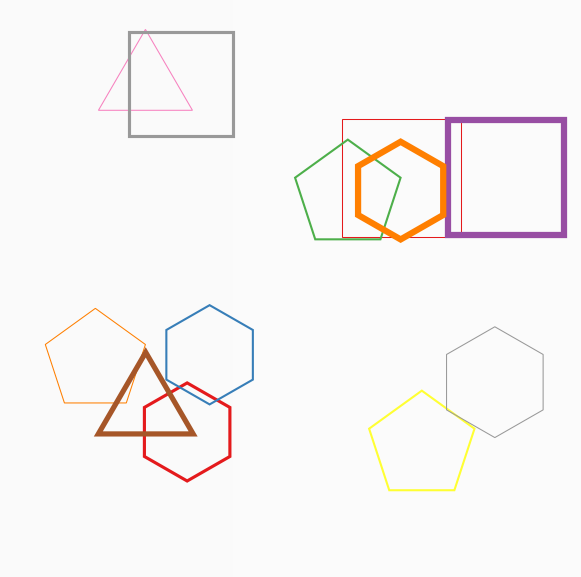[{"shape": "hexagon", "thickness": 1.5, "radius": 0.42, "center": [0.322, 0.251]}, {"shape": "square", "thickness": 0.5, "radius": 0.51, "center": [0.69, 0.691]}, {"shape": "hexagon", "thickness": 1, "radius": 0.43, "center": [0.361, 0.385]}, {"shape": "pentagon", "thickness": 1, "radius": 0.48, "center": [0.598, 0.662]}, {"shape": "square", "thickness": 3, "radius": 0.5, "center": [0.87, 0.692]}, {"shape": "hexagon", "thickness": 3, "radius": 0.42, "center": [0.689, 0.669]}, {"shape": "pentagon", "thickness": 0.5, "radius": 0.45, "center": [0.164, 0.375]}, {"shape": "pentagon", "thickness": 1, "radius": 0.48, "center": [0.726, 0.227]}, {"shape": "triangle", "thickness": 2.5, "radius": 0.47, "center": [0.251, 0.295]}, {"shape": "triangle", "thickness": 0.5, "radius": 0.47, "center": [0.25, 0.855]}, {"shape": "hexagon", "thickness": 0.5, "radius": 0.48, "center": [0.851, 0.337]}, {"shape": "square", "thickness": 1.5, "radius": 0.45, "center": [0.311, 0.854]}]